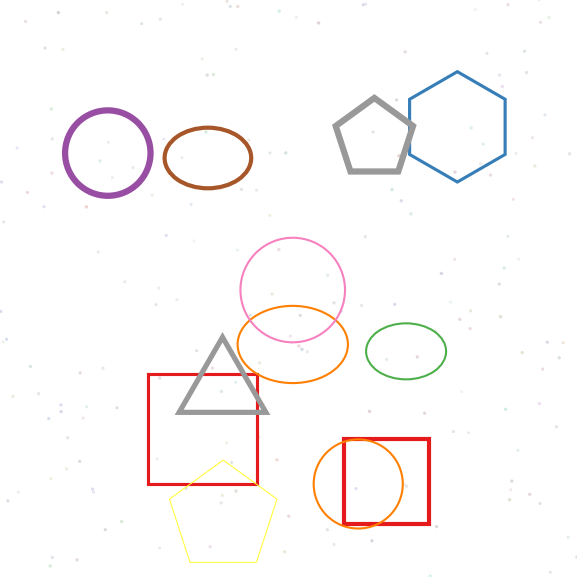[{"shape": "square", "thickness": 1.5, "radius": 0.47, "center": [0.351, 0.256]}, {"shape": "square", "thickness": 2, "radius": 0.37, "center": [0.67, 0.166]}, {"shape": "hexagon", "thickness": 1.5, "radius": 0.48, "center": [0.792, 0.779]}, {"shape": "oval", "thickness": 1, "radius": 0.35, "center": [0.703, 0.391]}, {"shape": "circle", "thickness": 3, "radius": 0.37, "center": [0.187, 0.734]}, {"shape": "oval", "thickness": 1, "radius": 0.48, "center": [0.507, 0.403]}, {"shape": "circle", "thickness": 1, "radius": 0.39, "center": [0.62, 0.161]}, {"shape": "pentagon", "thickness": 0.5, "radius": 0.49, "center": [0.387, 0.105]}, {"shape": "oval", "thickness": 2, "radius": 0.37, "center": [0.36, 0.726]}, {"shape": "circle", "thickness": 1, "radius": 0.45, "center": [0.507, 0.497]}, {"shape": "triangle", "thickness": 2.5, "radius": 0.43, "center": [0.385, 0.328]}, {"shape": "pentagon", "thickness": 3, "radius": 0.35, "center": [0.648, 0.759]}]